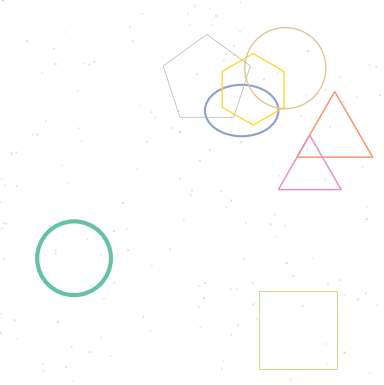[{"shape": "circle", "thickness": 3, "radius": 0.48, "center": [0.192, 0.329]}, {"shape": "triangle", "thickness": 1, "radius": 0.57, "center": [0.87, 0.649]}, {"shape": "oval", "thickness": 1.5, "radius": 0.48, "center": [0.628, 0.713]}, {"shape": "triangle", "thickness": 1, "radius": 0.47, "center": [0.805, 0.555]}, {"shape": "square", "thickness": 0.5, "radius": 0.51, "center": [0.774, 0.143]}, {"shape": "hexagon", "thickness": 1, "radius": 0.46, "center": [0.658, 0.768]}, {"shape": "circle", "thickness": 1, "radius": 0.53, "center": [0.741, 0.823]}, {"shape": "pentagon", "thickness": 0.5, "radius": 0.6, "center": [0.537, 0.792]}]